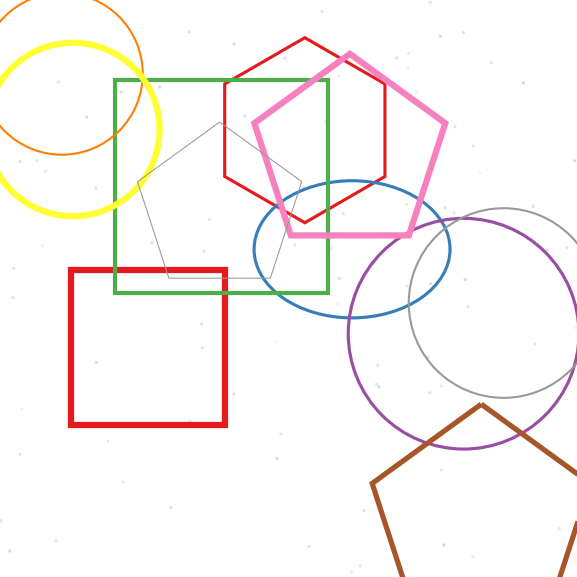[{"shape": "hexagon", "thickness": 1.5, "radius": 0.8, "center": [0.528, 0.774]}, {"shape": "square", "thickness": 3, "radius": 0.67, "center": [0.256, 0.397]}, {"shape": "oval", "thickness": 1.5, "radius": 0.85, "center": [0.61, 0.567]}, {"shape": "square", "thickness": 2, "radius": 0.92, "center": [0.384, 0.676]}, {"shape": "circle", "thickness": 1.5, "radius": 1.0, "center": [0.803, 0.421]}, {"shape": "circle", "thickness": 1, "radius": 0.7, "center": [0.107, 0.871]}, {"shape": "circle", "thickness": 3, "radius": 0.75, "center": [0.126, 0.775]}, {"shape": "pentagon", "thickness": 2.5, "radius": 0.99, "center": [0.833, 0.101]}, {"shape": "pentagon", "thickness": 3, "radius": 0.87, "center": [0.606, 0.732]}, {"shape": "circle", "thickness": 1, "radius": 0.82, "center": [0.872, 0.474]}, {"shape": "pentagon", "thickness": 0.5, "radius": 0.75, "center": [0.38, 0.638]}]